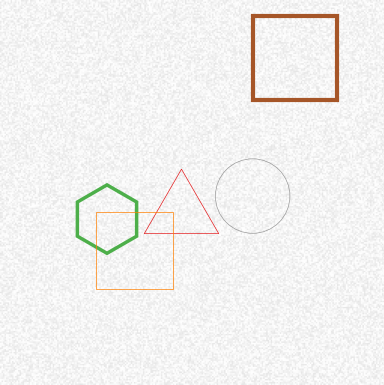[{"shape": "triangle", "thickness": 0.5, "radius": 0.56, "center": [0.471, 0.449]}, {"shape": "hexagon", "thickness": 2.5, "radius": 0.44, "center": [0.278, 0.431]}, {"shape": "square", "thickness": 0.5, "radius": 0.5, "center": [0.349, 0.35]}, {"shape": "square", "thickness": 3, "radius": 0.54, "center": [0.767, 0.849]}, {"shape": "circle", "thickness": 0.5, "radius": 0.48, "center": [0.656, 0.491]}]